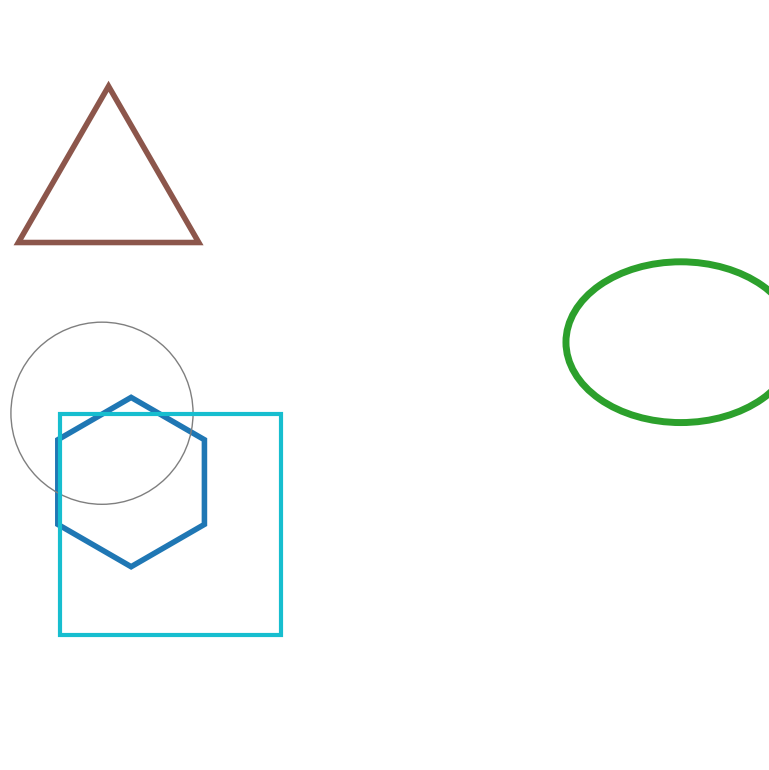[{"shape": "hexagon", "thickness": 2, "radius": 0.55, "center": [0.17, 0.374]}, {"shape": "oval", "thickness": 2.5, "radius": 0.75, "center": [0.884, 0.556]}, {"shape": "triangle", "thickness": 2, "radius": 0.68, "center": [0.141, 0.753]}, {"shape": "circle", "thickness": 0.5, "radius": 0.59, "center": [0.132, 0.463]}, {"shape": "square", "thickness": 1.5, "radius": 0.72, "center": [0.222, 0.319]}]